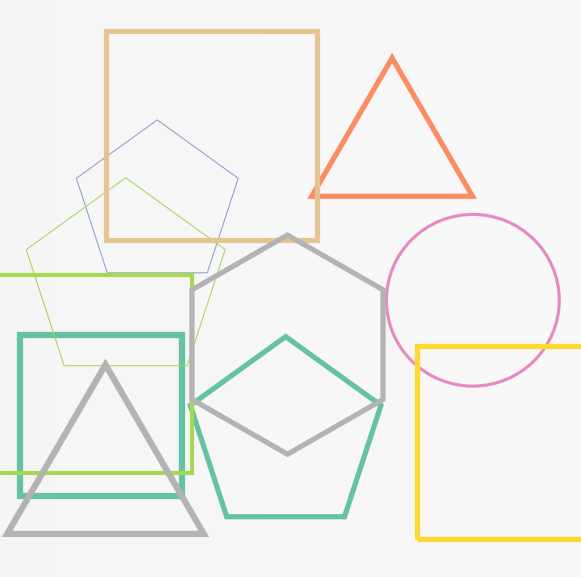[{"shape": "square", "thickness": 3, "radius": 0.7, "center": [0.173, 0.279]}, {"shape": "pentagon", "thickness": 2.5, "radius": 0.86, "center": [0.491, 0.244]}, {"shape": "triangle", "thickness": 2.5, "radius": 0.8, "center": [0.675, 0.739]}, {"shape": "pentagon", "thickness": 0.5, "radius": 0.73, "center": [0.271, 0.645]}, {"shape": "circle", "thickness": 1.5, "radius": 0.74, "center": [0.813, 0.479]}, {"shape": "pentagon", "thickness": 0.5, "radius": 0.9, "center": [0.216, 0.511]}, {"shape": "square", "thickness": 2, "radius": 0.86, "center": [0.159, 0.351]}, {"shape": "square", "thickness": 2.5, "radius": 0.84, "center": [0.885, 0.233]}, {"shape": "square", "thickness": 2.5, "radius": 0.91, "center": [0.364, 0.764]}, {"shape": "triangle", "thickness": 3, "radius": 0.98, "center": [0.181, 0.172]}, {"shape": "hexagon", "thickness": 2.5, "radius": 0.95, "center": [0.495, 0.402]}]